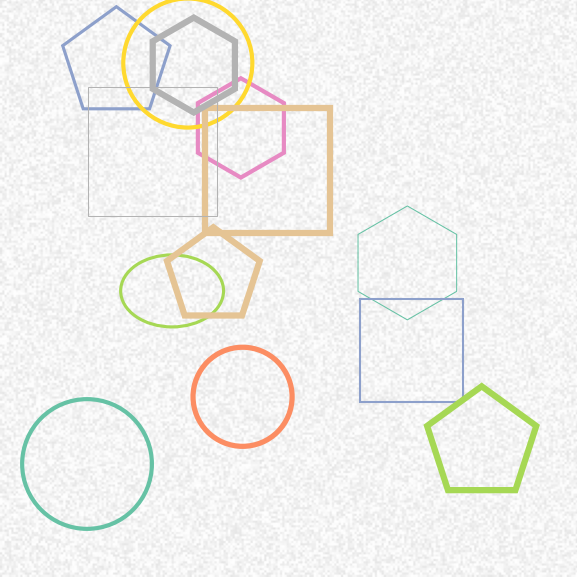[{"shape": "hexagon", "thickness": 0.5, "radius": 0.49, "center": [0.705, 0.544]}, {"shape": "circle", "thickness": 2, "radius": 0.56, "center": [0.151, 0.196]}, {"shape": "circle", "thickness": 2.5, "radius": 0.43, "center": [0.42, 0.312]}, {"shape": "square", "thickness": 1, "radius": 0.45, "center": [0.713, 0.392]}, {"shape": "pentagon", "thickness": 1.5, "radius": 0.49, "center": [0.202, 0.89]}, {"shape": "hexagon", "thickness": 2, "radius": 0.43, "center": [0.417, 0.778]}, {"shape": "pentagon", "thickness": 3, "radius": 0.5, "center": [0.834, 0.231]}, {"shape": "oval", "thickness": 1.5, "radius": 0.45, "center": [0.298, 0.495]}, {"shape": "circle", "thickness": 2, "radius": 0.56, "center": [0.325, 0.89]}, {"shape": "square", "thickness": 3, "radius": 0.54, "center": [0.463, 0.704]}, {"shape": "pentagon", "thickness": 3, "radius": 0.42, "center": [0.369, 0.521]}, {"shape": "hexagon", "thickness": 3, "radius": 0.41, "center": [0.336, 0.886]}, {"shape": "square", "thickness": 0.5, "radius": 0.56, "center": [0.265, 0.737]}]